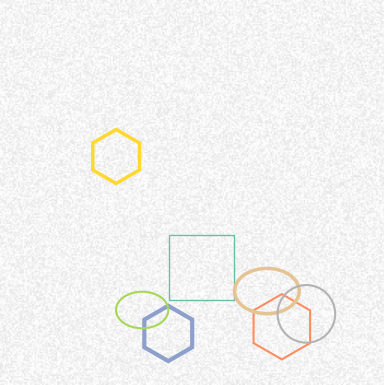[{"shape": "square", "thickness": 1, "radius": 0.43, "center": [0.523, 0.305]}, {"shape": "hexagon", "thickness": 1.5, "radius": 0.42, "center": [0.732, 0.151]}, {"shape": "hexagon", "thickness": 3, "radius": 0.36, "center": [0.437, 0.134]}, {"shape": "oval", "thickness": 1.5, "radius": 0.34, "center": [0.369, 0.195]}, {"shape": "hexagon", "thickness": 2.5, "radius": 0.35, "center": [0.302, 0.594]}, {"shape": "oval", "thickness": 2.5, "radius": 0.42, "center": [0.693, 0.244]}, {"shape": "circle", "thickness": 1.5, "radius": 0.37, "center": [0.796, 0.185]}]